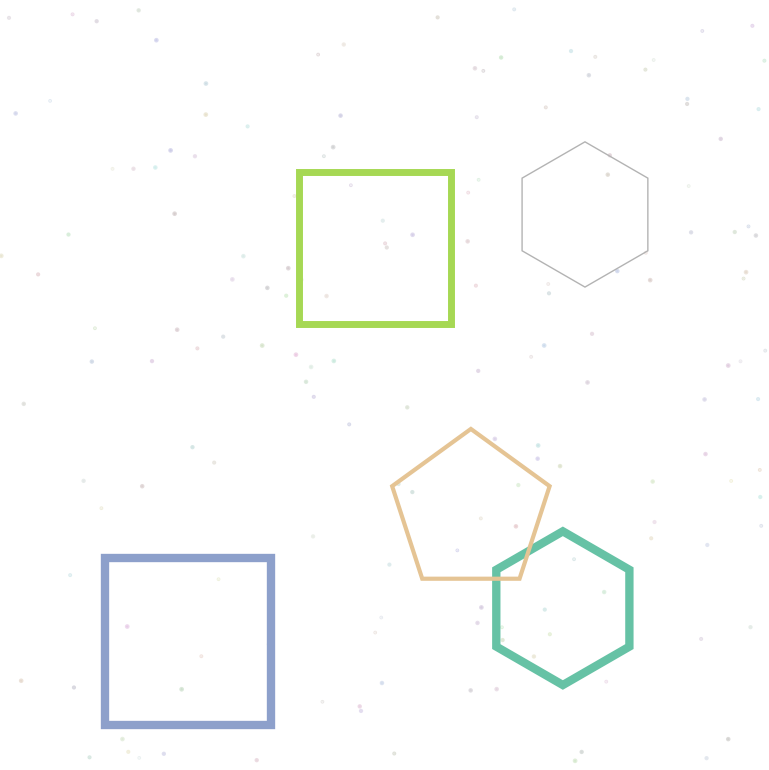[{"shape": "hexagon", "thickness": 3, "radius": 0.5, "center": [0.731, 0.21]}, {"shape": "square", "thickness": 3, "radius": 0.54, "center": [0.244, 0.167]}, {"shape": "square", "thickness": 2.5, "radius": 0.5, "center": [0.487, 0.678]}, {"shape": "pentagon", "thickness": 1.5, "radius": 0.54, "center": [0.612, 0.335]}, {"shape": "hexagon", "thickness": 0.5, "radius": 0.47, "center": [0.76, 0.721]}]